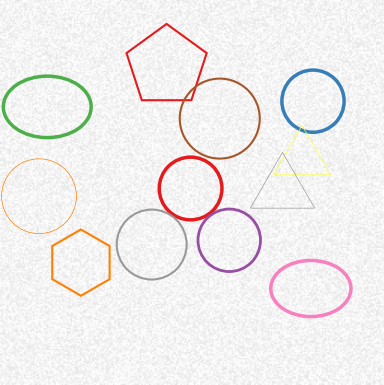[{"shape": "circle", "thickness": 2.5, "radius": 0.41, "center": [0.495, 0.51]}, {"shape": "pentagon", "thickness": 1.5, "radius": 0.55, "center": [0.433, 0.828]}, {"shape": "circle", "thickness": 2.5, "radius": 0.4, "center": [0.813, 0.737]}, {"shape": "oval", "thickness": 2.5, "radius": 0.57, "center": [0.123, 0.722]}, {"shape": "circle", "thickness": 2, "radius": 0.41, "center": [0.595, 0.376]}, {"shape": "circle", "thickness": 0.5, "radius": 0.49, "center": [0.101, 0.49]}, {"shape": "hexagon", "thickness": 1.5, "radius": 0.43, "center": [0.21, 0.318]}, {"shape": "triangle", "thickness": 0.5, "radius": 0.43, "center": [0.785, 0.589]}, {"shape": "circle", "thickness": 1.5, "radius": 0.52, "center": [0.571, 0.692]}, {"shape": "oval", "thickness": 2.5, "radius": 0.52, "center": [0.807, 0.251]}, {"shape": "triangle", "thickness": 0.5, "radius": 0.48, "center": [0.734, 0.508]}, {"shape": "circle", "thickness": 1.5, "radius": 0.45, "center": [0.394, 0.365]}]